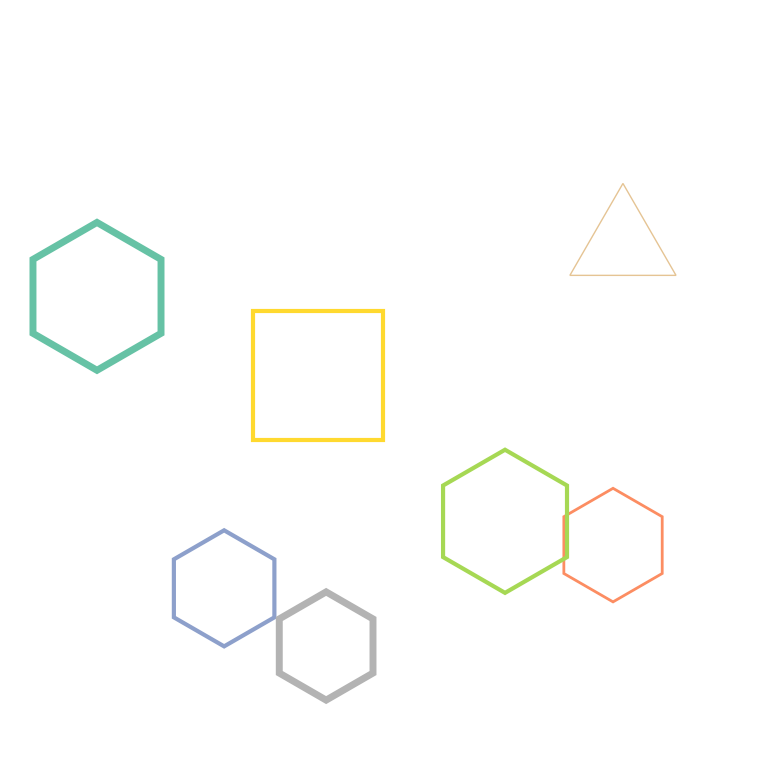[{"shape": "hexagon", "thickness": 2.5, "radius": 0.48, "center": [0.126, 0.615]}, {"shape": "hexagon", "thickness": 1, "radius": 0.37, "center": [0.796, 0.292]}, {"shape": "hexagon", "thickness": 1.5, "radius": 0.38, "center": [0.291, 0.236]}, {"shape": "hexagon", "thickness": 1.5, "radius": 0.46, "center": [0.656, 0.323]}, {"shape": "square", "thickness": 1.5, "radius": 0.42, "center": [0.413, 0.512]}, {"shape": "triangle", "thickness": 0.5, "radius": 0.4, "center": [0.809, 0.682]}, {"shape": "hexagon", "thickness": 2.5, "radius": 0.35, "center": [0.424, 0.161]}]